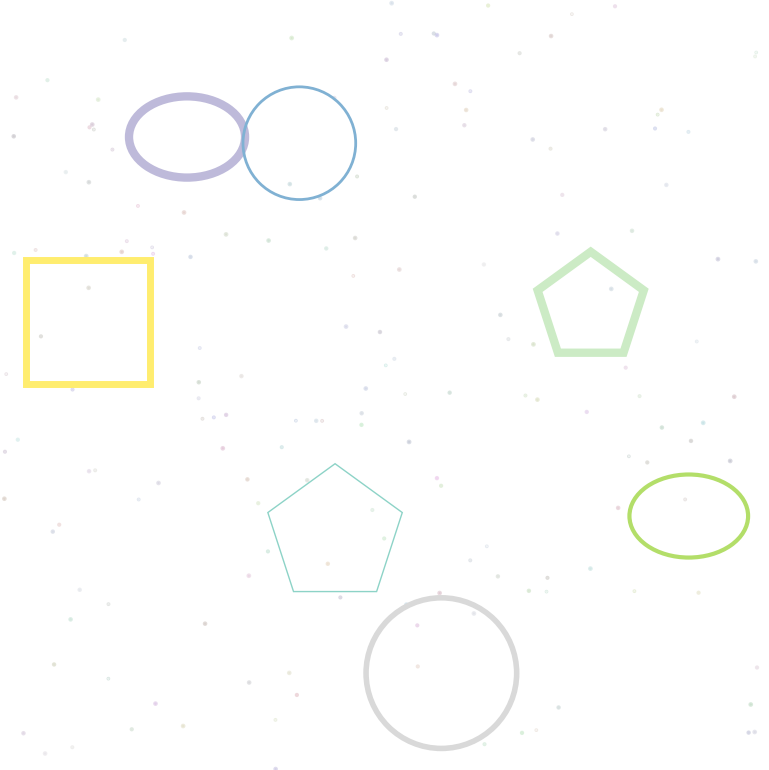[{"shape": "pentagon", "thickness": 0.5, "radius": 0.46, "center": [0.435, 0.306]}, {"shape": "oval", "thickness": 3, "radius": 0.38, "center": [0.243, 0.822]}, {"shape": "circle", "thickness": 1, "radius": 0.37, "center": [0.389, 0.814]}, {"shape": "oval", "thickness": 1.5, "radius": 0.39, "center": [0.895, 0.33]}, {"shape": "circle", "thickness": 2, "radius": 0.49, "center": [0.573, 0.126]}, {"shape": "pentagon", "thickness": 3, "radius": 0.36, "center": [0.767, 0.601]}, {"shape": "square", "thickness": 2.5, "radius": 0.4, "center": [0.114, 0.582]}]